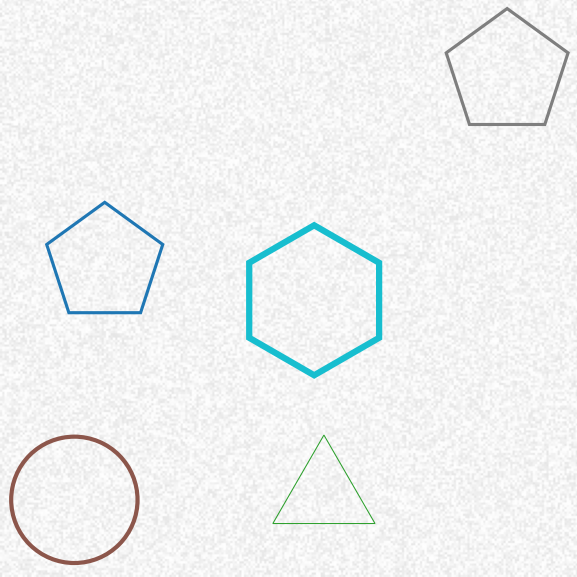[{"shape": "pentagon", "thickness": 1.5, "radius": 0.53, "center": [0.181, 0.543]}, {"shape": "triangle", "thickness": 0.5, "radius": 0.51, "center": [0.561, 0.144]}, {"shape": "circle", "thickness": 2, "radius": 0.55, "center": [0.129, 0.134]}, {"shape": "pentagon", "thickness": 1.5, "radius": 0.55, "center": [0.878, 0.873]}, {"shape": "hexagon", "thickness": 3, "radius": 0.65, "center": [0.544, 0.479]}]